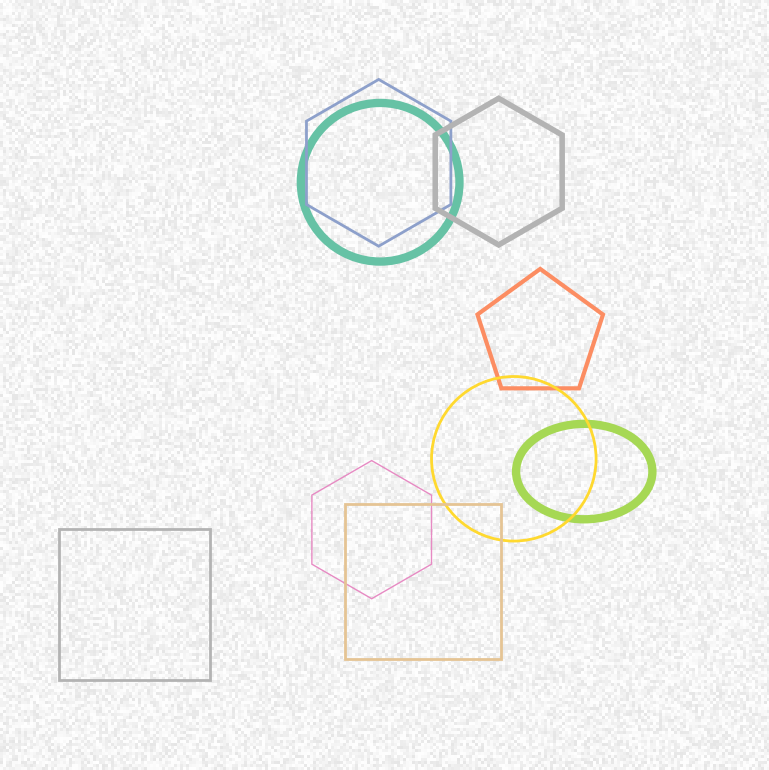[{"shape": "circle", "thickness": 3, "radius": 0.52, "center": [0.494, 0.763]}, {"shape": "pentagon", "thickness": 1.5, "radius": 0.43, "center": [0.702, 0.565]}, {"shape": "hexagon", "thickness": 1, "radius": 0.54, "center": [0.492, 0.789]}, {"shape": "hexagon", "thickness": 0.5, "radius": 0.45, "center": [0.483, 0.312]}, {"shape": "oval", "thickness": 3, "radius": 0.44, "center": [0.759, 0.388]}, {"shape": "circle", "thickness": 1, "radius": 0.53, "center": [0.667, 0.404]}, {"shape": "square", "thickness": 1, "radius": 0.51, "center": [0.549, 0.245]}, {"shape": "square", "thickness": 1, "radius": 0.49, "center": [0.175, 0.215]}, {"shape": "hexagon", "thickness": 2, "radius": 0.48, "center": [0.648, 0.777]}]